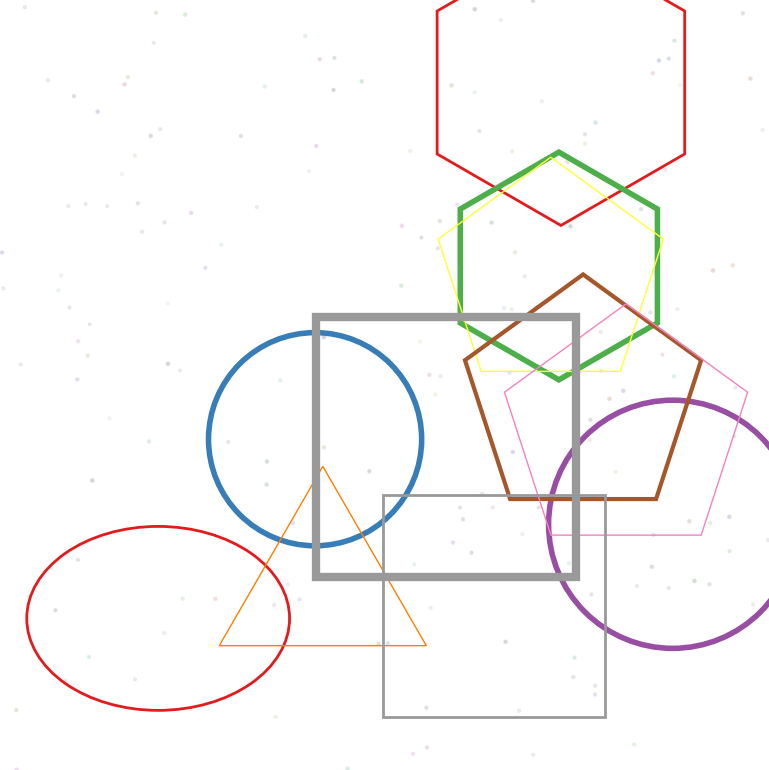[{"shape": "hexagon", "thickness": 1, "radius": 0.93, "center": [0.728, 0.893]}, {"shape": "oval", "thickness": 1, "radius": 0.85, "center": [0.205, 0.197]}, {"shape": "circle", "thickness": 2, "radius": 0.69, "center": [0.409, 0.43]}, {"shape": "hexagon", "thickness": 2, "radius": 0.74, "center": [0.726, 0.655]}, {"shape": "circle", "thickness": 2, "radius": 0.81, "center": [0.874, 0.319]}, {"shape": "triangle", "thickness": 0.5, "radius": 0.78, "center": [0.419, 0.239]}, {"shape": "pentagon", "thickness": 0.5, "radius": 0.77, "center": [0.715, 0.642]}, {"shape": "pentagon", "thickness": 1.5, "radius": 0.81, "center": [0.757, 0.482]}, {"shape": "pentagon", "thickness": 0.5, "radius": 0.83, "center": [0.813, 0.439]}, {"shape": "square", "thickness": 3, "radius": 0.84, "center": [0.579, 0.419]}, {"shape": "square", "thickness": 1, "radius": 0.72, "center": [0.642, 0.213]}]